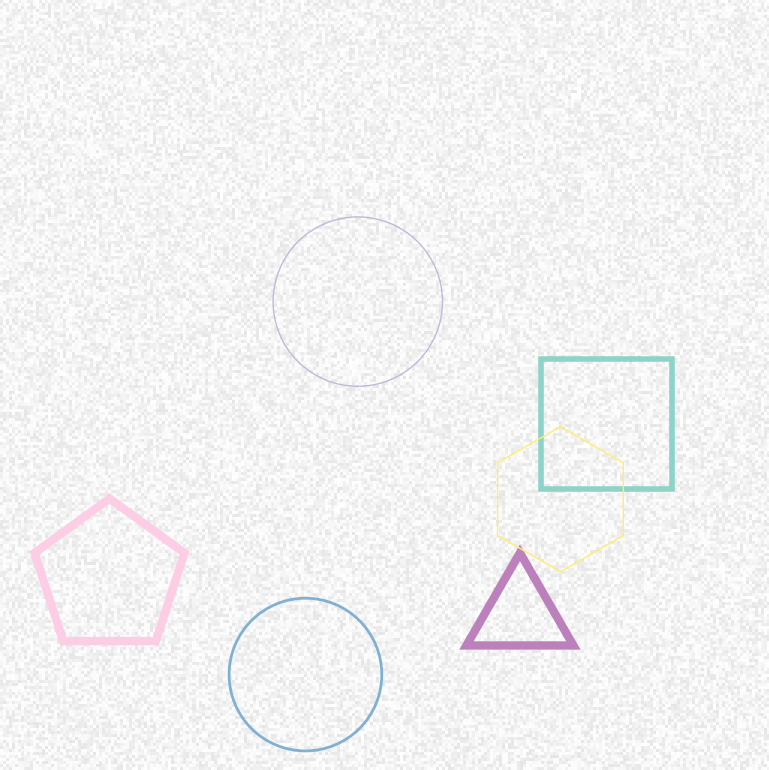[{"shape": "square", "thickness": 2, "radius": 0.42, "center": [0.788, 0.449]}, {"shape": "circle", "thickness": 0.5, "radius": 0.55, "center": [0.465, 0.608]}, {"shape": "circle", "thickness": 1, "radius": 0.5, "center": [0.397, 0.124]}, {"shape": "pentagon", "thickness": 3, "radius": 0.51, "center": [0.142, 0.25]}, {"shape": "triangle", "thickness": 3, "radius": 0.4, "center": [0.675, 0.202]}, {"shape": "hexagon", "thickness": 0.5, "radius": 0.47, "center": [0.728, 0.352]}]